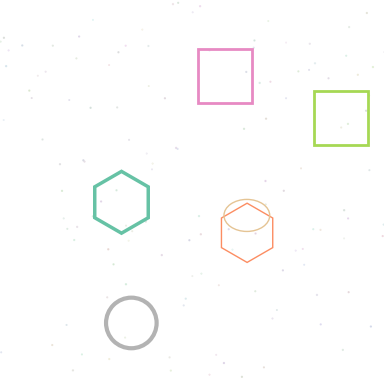[{"shape": "hexagon", "thickness": 2.5, "radius": 0.4, "center": [0.316, 0.475]}, {"shape": "hexagon", "thickness": 1, "radius": 0.38, "center": [0.642, 0.395]}, {"shape": "square", "thickness": 2, "radius": 0.35, "center": [0.583, 0.802]}, {"shape": "square", "thickness": 2, "radius": 0.35, "center": [0.885, 0.694]}, {"shape": "oval", "thickness": 1, "radius": 0.3, "center": [0.641, 0.44]}, {"shape": "circle", "thickness": 3, "radius": 0.33, "center": [0.341, 0.161]}]